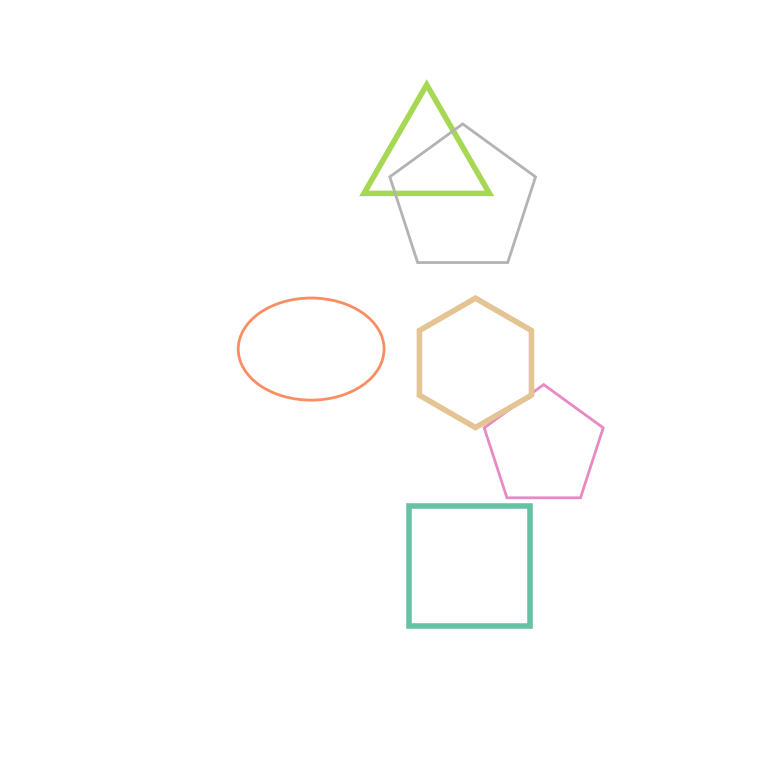[{"shape": "square", "thickness": 2, "radius": 0.39, "center": [0.61, 0.265]}, {"shape": "oval", "thickness": 1, "radius": 0.47, "center": [0.404, 0.547]}, {"shape": "pentagon", "thickness": 1, "radius": 0.41, "center": [0.706, 0.419]}, {"shape": "triangle", "thickness": 2, "radius": 0.47, "center": [0.554, 0.796]}, {"shape": "hexagon", "thickness": 2, "radius": 0.42, "center": [0.617, 0.529]}, {"shape": "pentagon", "thickness": 1, "radius": 0.5, "center": [0.601, 0.74]}]